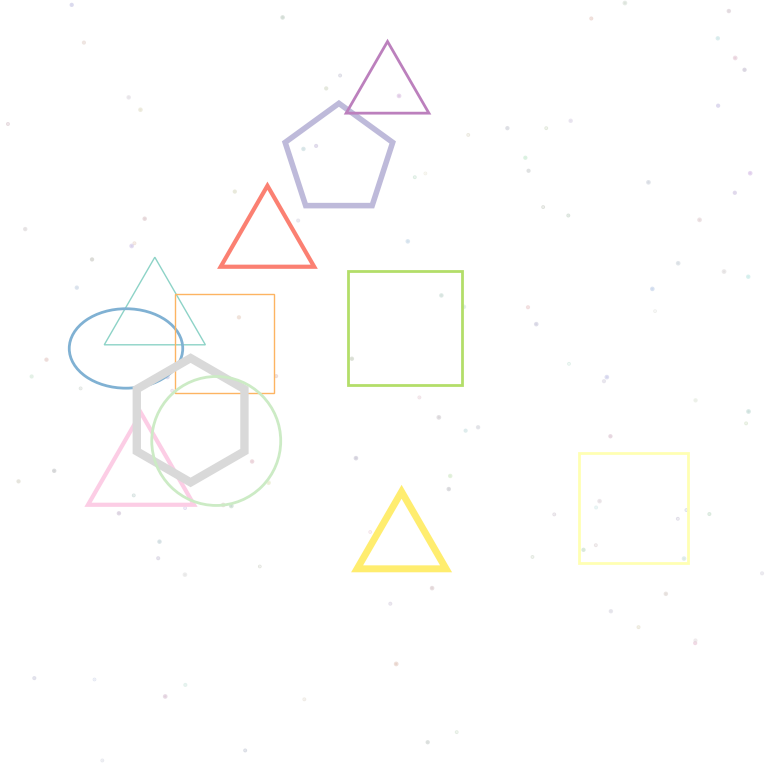[{"shape": "triangle", "thickness": 0.5, "radius": 0.38, "center": [0.201, 0.59]}, {"shape": "square", "thickness": 1, "radius": 0.36, "center": [0.822, 0.34]}, {"shape": "pentagon", "thickness": 2, "radius": 0.37, "center": [0.44, 0.792]}, {"shape": "triangle", "thickness": 1.5, "radius": 0.35, "center": [0.347, 0.689]}, {"shape": "oval", "thickness": 1, "radius": 0.37, "center": [0.164, 0.547]}, {"shape": "square", "thickness": 0.5, "radius": 0.32, "center": [0.291, 0.554]}, {"shape": "square", "thickness": 1, "radius": 0.37, "center": [0.526, 0.574]}, {"shape": "triangle", "thickness": 1.5, "radius": 0.4, "center": [0.183, 0.384]}, {"shape": "hexagon", "thickness": 3, "radius": 0.4, "center": [0.248, 0.454]}, {"shape": "triangle", "thickness": 1, "radius": 0.31, "center": [0.503, 0.884]}, {"shape": "circle", "thickness": 1, "radius": 0.42, "center": [0.281, 0.427]}, {"shape": "triangle", "thickness": 2.5, "radius": 0.33, "center": [0.522, 0.295]}]